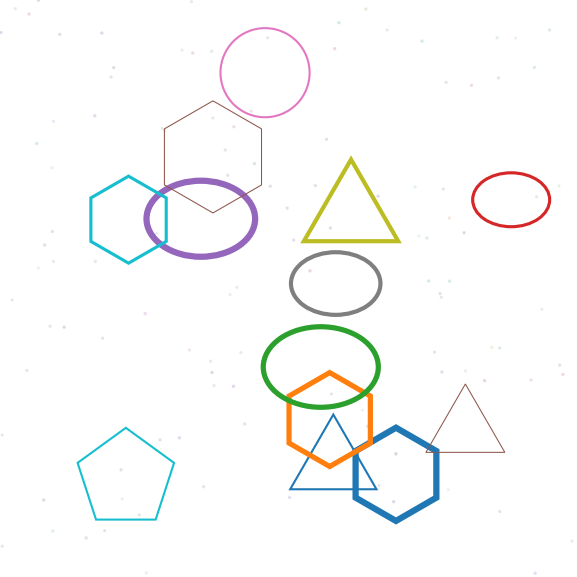[{"shape": "triangle", "thickness": 1, "radius": 0.43, "center": [0.577, 0.195]}, {"shape": "hexagon", "thickness": 3, "radius": 0.4, "center": [0.686, 0.178]}, {"shape": "hexagon", "thickness": 2.5, "radius": 0.41, "center": [0.571, 0.273]}, {"shape": "oval", "thickness": 2.5, "radius": 0.5, "center": [0.555, 0.364]}, {"shape": "oval", "thickness": 1.5, "radius": 0.33, "center": [0.885, 0.653]}, {"shape": "oval", "thickness": 3, "radius": 0.47, "center": [0.348, 0.62]}, {"shape": "hexagon", "thickness": 0.5, "radius": 0.49, "center": [0.369, 0.727]}, {"shape": "triangle", "thickness": 0.5, "radius": 0.39, "center": [0.806, 0.255]}, {"shape": "circle", "thickness": 1, "radius": 0.39, "center": [0.459, 0.873]}, {"shape": "oval", "thickness": 2, "radius": 0.39, "center": [0.581, 0.508]}, {"shape": "triangle", "thickness": 2, "radius": 0.47, "center": [0.608, 0.629]}, {"shape": "hexagon", "thickness": 1.5, "radius": 0.38, "center": [0.223, 0.619]}, {"shape": "pentagon", "thickness": 1, "radius": 0.44, "center": [0.218, 0.17]}]